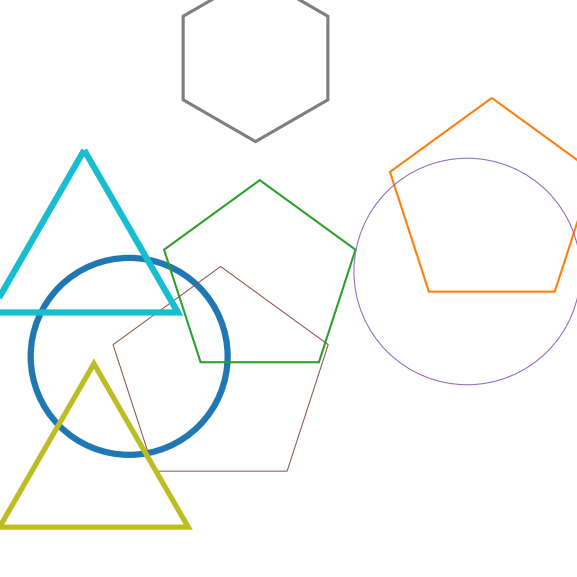[{"shape": "circle", "thickness": 3, "radius": 0.85, "center": [0.224, 0.382]}, {"shape": "pentagon", "thickness": 1, "radius": 0.93, "center": [0.852, 0.644]}, {"shape": "pentagon", "thickness": 1, "radius": 0.87, "center": [0.45, 0.513]}, {"shape": "circle", "thickness": 0.5, "radius": 0.98, "center": [0.809, 0.529]}, {"shape": "pentagon", "thickness": 0.5, "radius": 0.98, "center": [0.382, 0.342]}, {"shape": "hexagon", "thickness": 1.5, "radius": 0.72, "center": [0.442, 0.899]}, {"shape": "triangle", "thickness": 2.5, "radius": 0.94, "center": [0.163, 0.181]}, {"shape": "triangle", "thickness": 3, "radius": 0.94, "center": [0.146, 0.552]}]